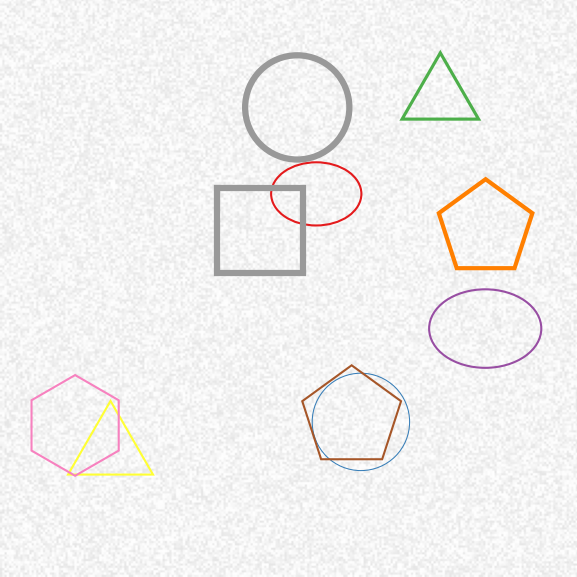[{"shape": "oval", "thickness": 1, "radius": 0.39, "center": [0.548, 0.663]}, {"shape": "circle", "thickness": 0.5, "radius": 0.42, "center": [0.625, 0.269]}, {"shape": "triangle", "thickness": 1.5, "radius": 0.38, "center": [0.762, 0.831]}, {"shape": "oval", "thickness": 1, "radius": 0.49, "center": [0.84, 0.43]}, {"shape": "pentagon", "thickness": 2, "radius": 0.43, "center": [0.841, 0.604]}, {"shape": "triangle", "thickness": 1, "radius": 0.42, "center": [0.191, 0.22]}, {"shape": "pentagon", "thickness": 1, "radius": 0.45, "center": [0.609, 0.277]}, {"shape": "hexagon", "thickness": 1, "radius": 0.44, "center": [0.13, 0.262]}, {"shape": "circle", "thickness": 3, "radius": 0.45, "center": [0.515, 0.813]}, {"shape": "square", "thickness": 3, "radius": 0.37, "center": [0.45, 0.6]}]